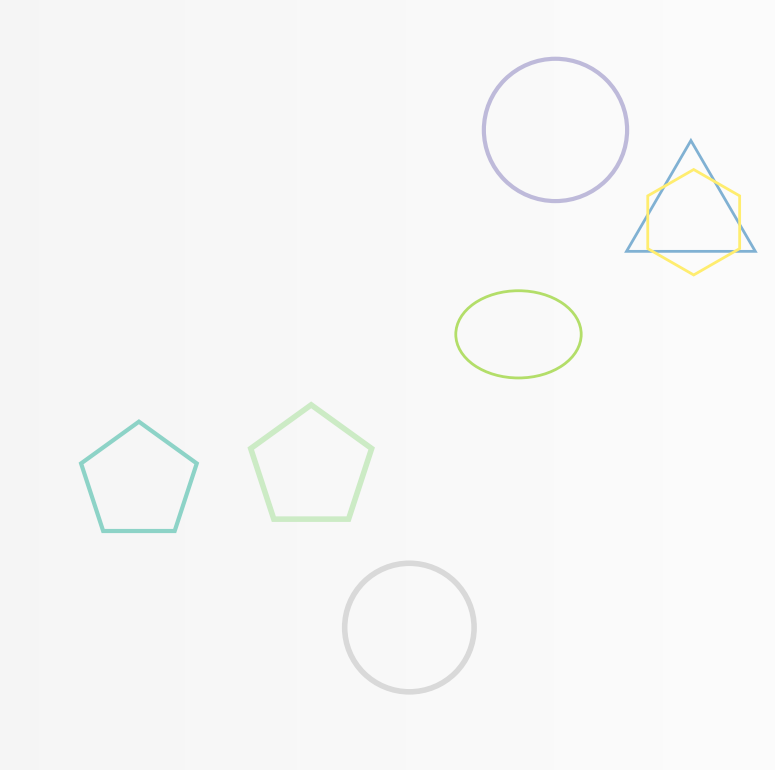[{"shape": "pentagon", "thickness": 1.5, "radius": 0.39, "center": [0.179, 0.374]}, {"shape": "circle", "thickness": 1.5, "radius": 0.46, "center": [0.717, 0.831]}, {"shape": "triangle", "thickness": 1, "radius": 0.48, "center": [0.891, 0.722]}, {"shape": "oval", "thickness": 1, "radius": 0.4, "center": [0.669, 0.566]}, {"shape": "circle", "thickness": 2, "radius": 0.42, "center": [0.528, 0.185]}, {"shape": "pentagon", "thickness": 2, "radius": 0.41, "center": [0.402, 0.392]}, {"shape": "hexagon", "thickness": 1, "radius": 0.34, "center": [0.895, 0.711]}]